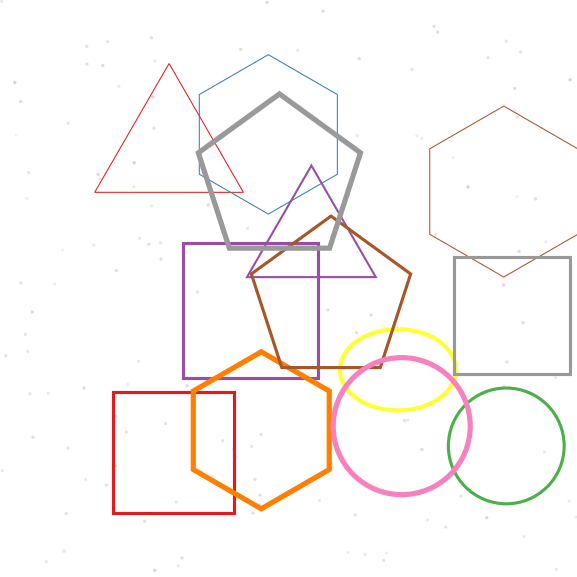[{"shape": "square", "thickness": 1.5, "radius": 0.52, "center": [0.301, 0.215]}, {"shape": "triangle", "thickness": 0.5, "radius": 0.74, "center": [0.293, 0.74]}, {"shape": "hexagon", "thickness": 0.5, "radius": 0.69, "center": [0.465, 0.766]}, {"shape": "circle", "thickness": 1.5, "radius": 0.5, "center": [0.877, 0.227]}, {"shape": "square", "thickness": 1.5, "radius": 0.59, "center": [0.434, 0.462]}, {"shape": "triangle", "thickness": 1, "radius": 0.64, "center": [0.539, 0.584]}, {"shape": "hexagon", "thickness": 2.5, "radius": 0.68, "center": [0.452, 0.254]}, {"shape": "oval", "thickness": 2, "radius": 0.5, "center": [0.689, 0.359]}, {"shape": "hexagon", "thickness": 0.5, "radius": 0.74, "center": [0.872, 0.667]}, {"shape": "pentagon", "thickness": 1.5, "radius": 0.73, "center": [0.573, 0.48]}, {"shape": "circle", "thickness": 2.5, "radius": 0.59, "center": [0.696, 0.261]}, {"shape": "pentagon", "thickness": 2.5, "radius": 0.74, "center": [0.484, 0.689]}, {"shape": "square", "thickness": 1.5, "radius": 0.5, "center": [0.887, 0.452]}]